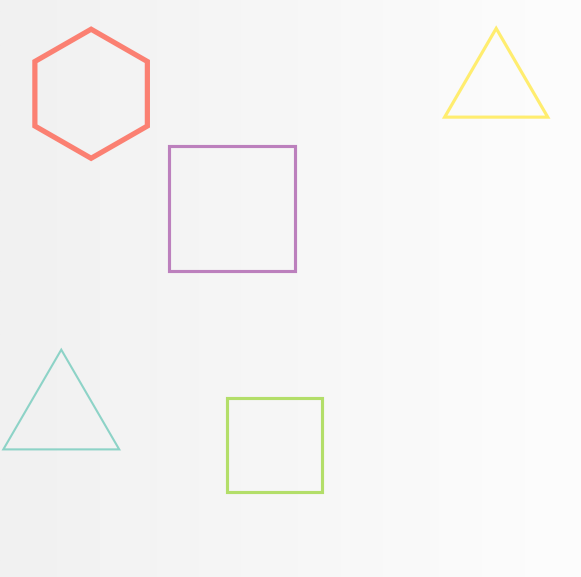[{"shape": "triangle", "thickness": 1, "radius": 0.58, "center": [0.105, 0.279]}, {"shape": "hexagon", "thickness": 2.5, "radius": 0.56, "center": [0.157, 0.837]}, {"shape": "square", "thickness": 1.5, "radius": 0.41, "center": [0.472, 0.229]}, {"shape": "square", "thickness": 1.5, "radius": 0.54, "center": [0.399, 0.638]}, {"shape": "triangle", "thickness": 1.5, "radius": 0.51, "center": [0.854, 0.848]}]